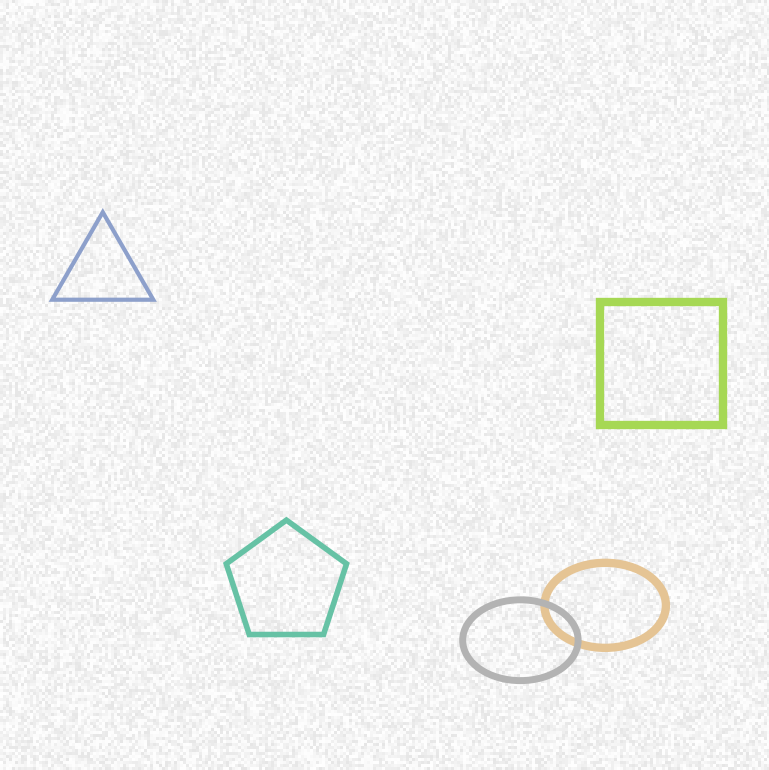[{"shape": "pentagon", "thickness": 2, "radius": 0.41, "center": [0.372, 0.242]}, {"shape": "triangle", "thickness": 1.5, "radius": 0.38, "center": [0.133, 0.649]}, {"shape": "square", "thickness": 3, "radius": 0.4, "center": [0.859, 0.528]}, {"shape": "oval", "thickness": 3, "radius": 0.39, "center": [0.786, 0.214]}, {"shape": "oval", "thickness": 2.5, "radius": 0.37, "center": [0.676, 0.169]}]